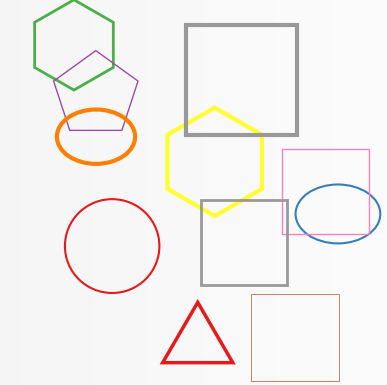[{"shape": "circle", "thickness": 1.5, "radius": 0.61, "center": [0.289, 0.361]}, {"shape": "triangle", "thickness": 2.5, "radius": 0.52, "center": [0.51, 0.11]}, {"shape": "oval", "thickness": 1.5, "radius": 0.55, "center": [0.872, 0.444]}, {"shape": "hexagon", "thickness": 2, "radius": 0.59, "center": [0.191, 0.883]}, {"shape": "pentagon", "thickness": 1, "radius": 0.57, "center": [0.247, 0.754]}, {"shape": "oval", "thickness": 3, "radius": 0.5, "center": [0.248, 0.645]}, {"shape": "hexagon", "thickness": 3, "radius": 0.7, "center": [0.554, 0.58]}, {"shape": "square", "thickness": 0.5, "radius": 0.57, "center": [0.762, 0.123]}, {"shape": "square", "thickness": 1, "radius": 0.56, "center": [0.84, 0.502]}, {"shape": "square", "thickness": 2, "radius": 0.55, "center": [0.63, 0.371]}, {"shape": "square", "thickness": 3, "radius": 0.72, "center": [0.624, 0.793]}]